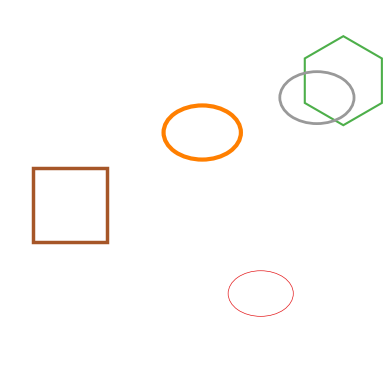[{"shape": "oval", "thickness": 0.5, "radius": 0.42, "center": [0.677, 0.238]}, {"shape": "hexagon", "thickness": 1.5, "radius": 0.58, "center": [0.892, 0.79]}, {"shape": "oval", "thickness": 3, "radius": 0.5, "center": [0.525, 0.656]}, {"shape": "square", "thickness": 2.5, "radius": 0.48, "center": [0.181, 0.468]}, {"shape": "oval", "thickness": 2, "radius": 0.48, "center": [0.823, 0.746]}]